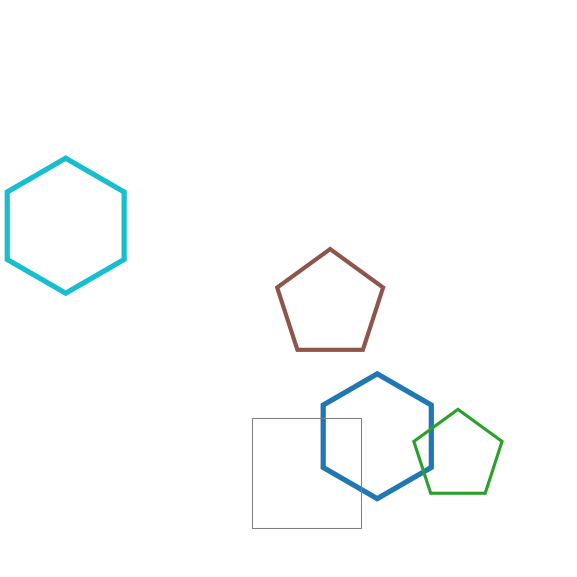[{"shape": "hexagon", "thickness": 2.5, "radius": 0.54, "center": [0.653, 0.244]}, {"shape": "pentagon", "thickness": 1.5, "radius": 0.4, "center": [0.793, 0.21]}, {"shape": "pentagon", "thickness": 2, "radius": 0.48, "center": [0.572, 0.471]}, {"shape": "square", "thickness": 0.5, "radius": 0.47, "center": [0.531, 0.18]}, {"shape": "hexagon", "thickness": 2.5, "radius": 0.58, "center": [0.114, 0.608]}]